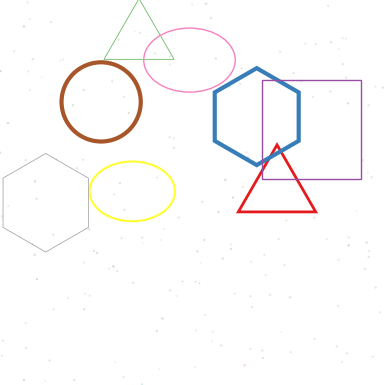[{"shape": "triangle", "thickness": 2, "radius": 0.58, "center": [0.72, 0.508]}, {"shape": "hexagon", "thickness": 3, "radius": 0.63, "center": [0.667, 0.697]}, {"shape": "triangle", "thickness": 0.5, "radius": 0.53, "center": [0.361, 0.899]}, {"shape": "square", "thickness": 1, "radius": 0.64, "center": [0.81, 0.664]}, {"shape": "oval", "thickness": 1.5, "radius": 0.55, "center": [0.344, 0.503]}, {"shape": "circle", "thickness": 3, "radius": 0.51, "center": [0.263, 0.735]}, {"shape": "oval", "thickness": 1, "radius": 0.59, "center": [0.492, 0.844]}, {"shape": "hexagon", "thickness": 0.5, "radius": 0.64, "center": [0.119, 0.473]}]